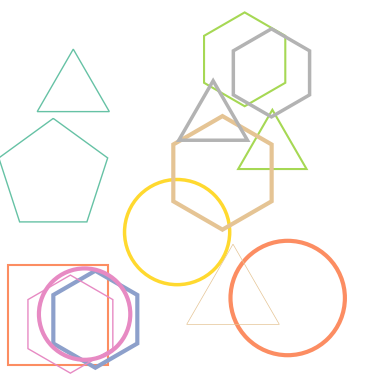[{"shape": "pentagon", "thickness": 1, "radius": 0.74, "center": [0.138, 0.544]}, {"shape": "triangle", "thickness": 1, "radius": 0.54, "center": [0.19, 0.764]}, {"shape": "square", "thickness": 1.5, "radius": 0.65, "center": [0.151, 0.182]}, {"shape": "circle", "thickness": 3, "radius": 0.74, "center": [0.747, 0.226]}, {"shape": "hexagon", "thickness": 3, "radius": 0.63, "center": [0.248, 0.171]}, {"shape": "circle", "thickness": 3, "radius": 0.59, "center": [0.22, 0.184]}, {"shape": "hexagon", "thickness": 1, "radius": 0.64, "center": [0.183, 0.158]}, {"shape": "triangle", "thickness": 1.5, "radius": 0.51, "center": [0.707, 0.612]}, {"shape": "hexagon", "thickness": 1.5, "radius": 0.61, "center": [0.636, 0.846]}, {"shape": "circle", "thickness": 2.5, "radius": 0.68, "center": [0.46, 0.397]}, {"shape": "hexagon", "thickness": 3, "radius": 0.74, "center": [0.578, 0.551]}, {"shape": "triangle", "thickness": 0.5, "radius": 0.69, "center": [0.605, 0.227]}, {"shape": "hexagon", "thickness": 2.5, "radius": 0.57, "center": [0.705, 0.811]}, {"shape": "triangle", "thickness": 2.5, "radius": 0.51, "center": [0.554, 0.687]}]